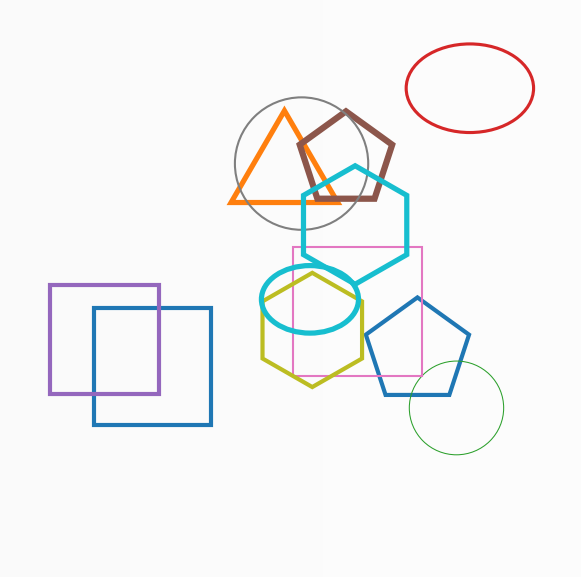[{"shape": "square", "thickness": 2, "radius": 0.51, "center": [0.263, 0.364]}, {"shape": "pentagon", "thickness": 2, "radius": 0.47, "center": [0.718, 0.391]}, {"shape": "triangle", "thickness": 2.5, "radius": 0.53, "center": [0.489, 0.701]}, {"shape": "circle", "thickness": 0.5, "radius": 0.41, "center": [0.785, 0.293]}, {"shape": "oval", "thickness": 1.5, "radius": 0.55, "center": [0.808, 0.846]}, {"shape": "square", "thickness": 2, "radius": 0.47, "center": [0.179, 0.411]}, {"shape": "pentagon", "thickness": 3, "radius": 0.42, "center": [0.595, 0.723]}, {"shape": "square", "thickness": 1, "radius": 0.56, "center": [0.615, 0.459]}, {"shape": "circle", "thickness": 1, "radius": 0.57, "center": [0.519, 0.716]}, {"shape": "hexagon", "thickness": 2, "radius": 0.49, "center": [0.537, 0.428]}, {"shape": "hexagon", "thickness": 2.5, "radius": 0.51, "center": [0.611, 0.61]}, {"shape": "oval", "thickness": 2.5, "radius": 0.42, "center": [0.533, 0.481]}]